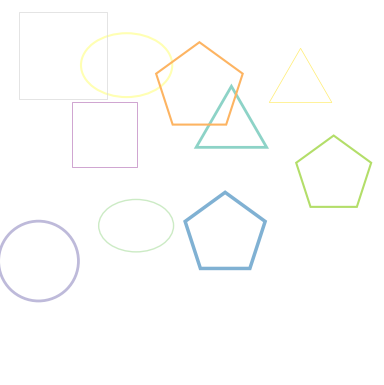[{"shape": "triangle", "thickness": 2, "radius": 0.53, "center": [0.601, 0.67]}, {"shape": "oval", "thickness": 1.5, "radius": 0.59, "center": [0.329, 0.831]}, {"shape": "circle", "thickness": 2, "radius": 0.52, "center": [0.1, 0.322]}, {"shape": "pentagon", "thickness": 2.5, "radius": 0.55, "center": [0.585, 0.391]}, {"shape": "pentagon", "thickness": 1.5, "radius": 0.59, "center": [0.518, 0.772]}, {"shape": "pentagon", "thickness": 1.5, "radius": 0.51, "center": [0.867, 0.546]}, {"shape": "square", "thickness": 0.5, "radius": 0.57, "center": [0.163, 0.855]}, {"shape": "square", "thickness": 0.5, "radius": 0.42, "center": [0.272, 0.651]}, {"shape": "oval", "thickness": 1, "radius": 0.49, "center": [0.354, 0.414]}, {"shape": "triangle", "thickness": 0.5, "radius": 0.47, "center": [0.781, 0.781]}]